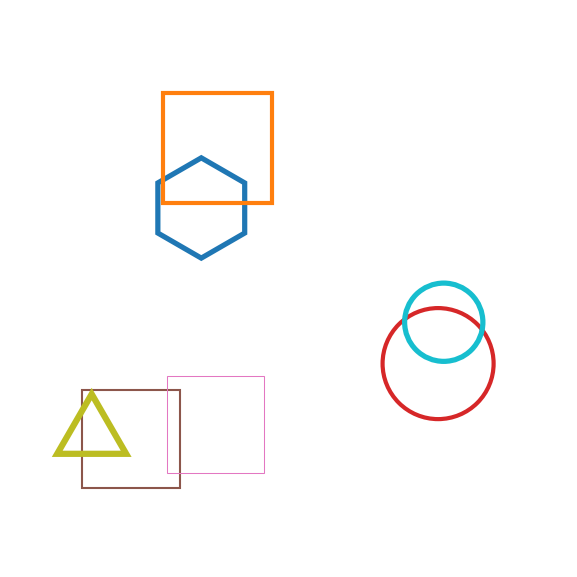[{"shape": "hexagon", "thickness": 2.5, "radius": 0.43, "center": [0.349, 0.639]}, {"shape": "square", "thickness": 2, "radius": 0.47, "center": [0.377, 0.743]}, {"shape": "circle", "thickness": 2, "radius": 0.48, "center": [0.759, 0.37]}, {"shape": "square", "thickness": 1, "radius": 0.42, "center": [0.227, 0.239]}, {"shape": "square", "thickness": 0.5, "radius": 0.42, "center": [0.373, 0.264]}, {"shape": "triangle", "thickness": 3, "radius": 0.34, "center": [0.159, 0.248]}, {"shape": "circle", "thickness": 2.5, "radius": 0.34, "center": [0.768, 0.441]}]